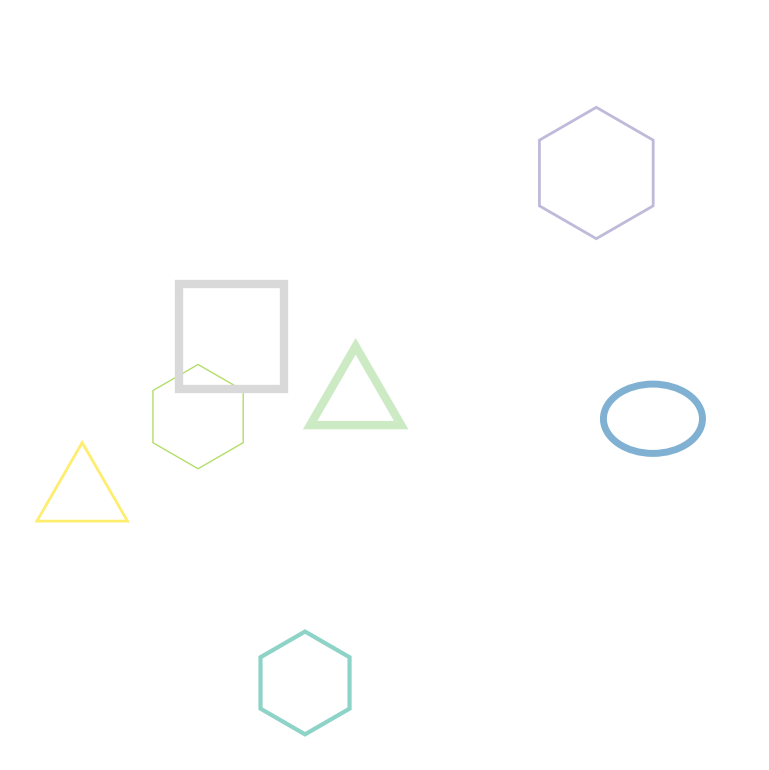[{"shape": "hexagon", "thickness": 1.5, "radius": 0.33, "center": [0.396, 0.113]}, {"shape": "hexagon", "thickness": 1, "radius": 0.43, "center": [0.774, 0.775]}, {"shape": "oval", "thickness": 2.5, "radius": 0.32, "center": [0.848, 0.456]}, {"shape": "hexagon", "thickness": 0.5, "radius": 0.34, "center": [0.257, 0.459]}, {"shape": "square", "thickness": 3, "radius": 0.34, "center": [0.301, 0.563]}, {"shape": "triangle", "thickness": 3, "radius": 0.34, "center": [0.462, 0.482]}, {"shape": "triangle", "thickness": 1, "radius": 0.34, "center": [0.107, 0.357]}]